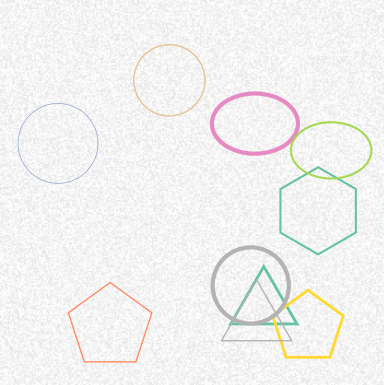[{"shape": "hexagon", "thickness": 1.5, "radius": 0.57, "center": [0.826, 0.452]}, {"shape": "triangle", "thickness": 2, "radius": 0.5, "center": [0.685, 0.208]}, {"shape": "pentagon", "thickness": 1, "radius": 0.57, "center": [0.286, 0.152]}, {"shape": "circle", "thickness": 0.5, "radius": 0.52, "center": [0.151, 0.628]}, {"shape": "oval", "thickness": 3, "radius": 0.56, "center": [0.662, 0.679]}, {"shape": "oval", "thickness": 1.5, "radius": 0.52, "center": [0.86, 0.609]}, {"shape": "pentagon", "thickness": 2, "radius": 0.48, "center": [0.8, 0.15]}, {"shape": "circle", "thickness": 1, "radius": 0.46, "center": [0.44, 0.791]}, {"shape": "circle", "thickness": 3, "radius": 0.49, "center": [0.651, 0.259]}, {"shape": "triangle", "thickness": 1, "radius": 0.53, "center": [0.667, 0.168]}]